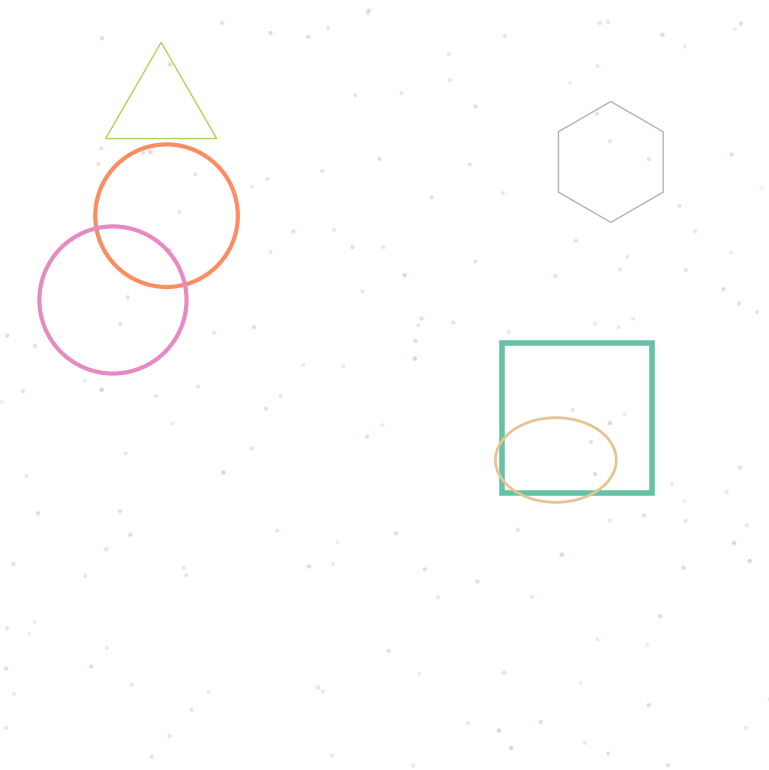[{"shape": "square", "thickness": 2, "radius": 0.49, "center": [0.749, 0.457]}, {"shape": "circle", "thickness": 1.5, "radius": 0.46, "center": [0.216, 0.72]}, {"shape": "circle", "thickness": 1.5, "radius": 0.48, "center": [0.147, 0.61]}, {"shape": "triangle", "thickness": 0.5, "radius": 0.42, "center": [0.209, 0.862]}, {"shape": "oval", "thickness": 1, "radius": 0.39, "center": [0.722, 0.403]}, {"shape": "hexagon", "thickness": 0.5, "radius": 0.39, "center": [0.793, 0.79]}]